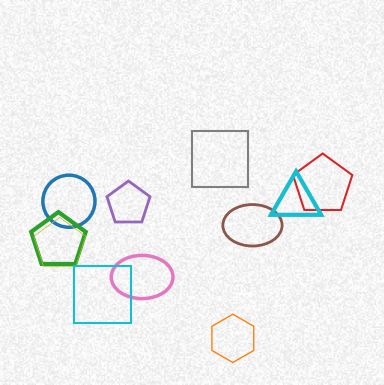[{"shape": "circle", "thickness": 2.5, "radius": 0.34, "center": [0.179, 0.477]}, {"shape": "hexagon", "thickness": 1, "radius": 0.31, "center": [0.605, 0.121]}, {"shape": "pentagon", "thickness": 3, "radius": 0.37, "center": [0.152, 0.375]}, {"shape": "pentagon", "thickness": 1.5, "radius": 0.41, "center": [0.838, 0.52]}, {"shape": "pentagon", "thickness": 2, "radius": 0.29, "center": [0.334, 0.471]}, {"shape": "oval", "thickness": 2, "radius": 0.38, "center": [0.656, 0.415]}, {"shape": "oval", "thickness": 2.5, "radius": 0.4, "center": [0.369, 0.281]}, {"shape": "square", "thickness": 1.5, "radius": 0.36, "center": [0.571, 0.587]}, {"shape": "pentagon", "thickness": 0.5, "radius": 0.35, "center": [0.155, 0.364]}, {"shape": "square", "thickness": 1.5, "radius": 0.37, "center": [0.267, 0.235]}, {"shape": "triangle", "thickness": 3, "radius": 0.38, "center": [0.769, 0.48]}]